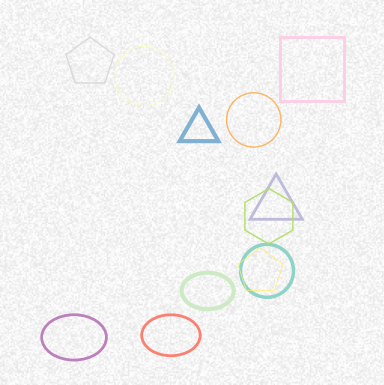[{"shape": "circle", "thickness": 2.5, "radius": 0.34, "center": [0.694, 0.297]}, {"shape": "circle", "thickness": 0.5, "radius": 0.38, "center": [0.375, 0.803]}, {"shape": "triangle", "thickness": 2, "radius": 0.39, "center": [0.717, 0.47]}, {"shape": "oval", "thickness": 2, "radius": 0.38, "center": [0.444, 0.129]}, {"shape": "triangle", "thickness": 3, "radius": 0.29, "center": [0.517, 0.662]}, {"shape": "circle", "thickness": 1, "radius": 0.35, "center": [0.659, 0.689]}, {"shape": "hexagon", "thickness": 1, "radius": 0.36, "center": [0.698, 0.438]}, {"shape": "square", "thickness": 2, "radius": 0.42, "center": [0.811, 0.822]}, {"shape": "pentagon", "thickness": 1, "radius": 0.33, "center": [0.234, 0.838]}, {"shape": "oval", "thickness": 2, "radius": 0.42, "center": [0.192, 0.124]}, {"shape": "oval", "thickness": 3, "radius": 0.34, "center": [0.539, 0.244]}, {"shape": "pentagon", "thickness": 0.5, "radius": 0.31, "center": [0.676, 0.295]}]